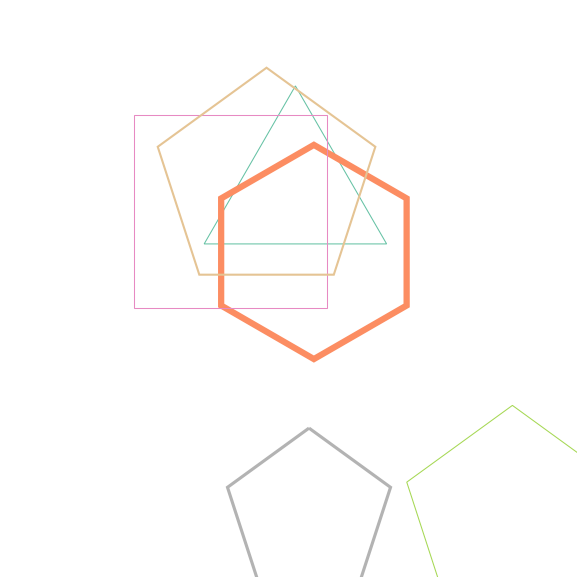[{"shape": "triangle", "thickness": 0.5, "radius": 0.91, "center": [0.511, 0.668]}, {"shape": "hexagon", "thickness": 3, "radius": 0.93, "center": [0.544, 0.563]}, {"shape": "square", "thickness": 0.5, "radius": 0.83, "center": [0.399, 0.633]}, {"shape": "pentagon", "thickness": 0.5, "radius": 0.96, "center": [0.887, 0.105]}, {"shape": "pentagon", "thickness": 1, "radius": 0.99, "center": [0.462, 0.684]}, {"shape": "pentagon", "thickness": 1.5, "radius": 0.74, "center": [0.535, 0.109]}]